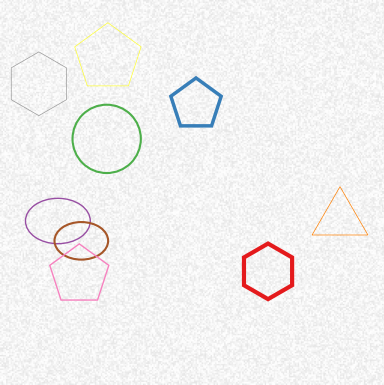[{"shape": "hexagon", "thickness": 3, "radius": 0.36, "center": [0.696, 0.295]}, {"shape": "pentagon", "thickness": 2.5, "radius": 0.34, "center": [0.509, 0.729]}, {"shape": "circle", "thickness": 1.5, "radius": 0.44, "center": [0.277, 0.639]}, {"shape": "oval", "thickness": 1, "radius": 0.42, "center": [0.15, 0.426]}, {"shape": "triangle", "thickness": 0.5, "radius": 0.42, "center": [0.883, 0.431]}, {"shape": "pentagon", "thickness": 0.5, "radius": 0.45, "center": [0.28, 0.85]}, {"shape": "oval", "thickness": 1.5, "radius": 0.35, "center": [0.211, 0.374]}, {"shape": "pentagon", "thickness": 1, "radius": 0.4, "center": [0.206, 0.286]}, {"shape": "hexagon", "thickness": 0.5, "radius": 0.41, "center": [0.101, 0.782]}]